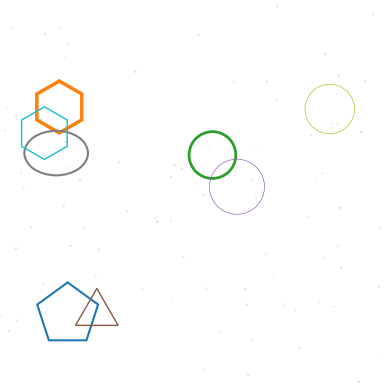[{"shape": "pentagon", "thickness": 1.5, "radius": 0.42, "center": [0.176, 0.183]}, {"shape": "hexagon", "thickness": 2.5, "radius": 0.34, "center": [0.154, 0.722]}, {"shape": "circle", "thickness": 2, "radius": 0.3, "center": [0.552, 0.597]}, {"shape": "circle", "thickness": 0.5, "radius": 0.36, "center": [0.616, 0.515]}, {"shape": "triangle", "thickness": 1, "radius": 0.32, "center": [0.252, 0.187]}, {"shape": "oval", "thickness": 1.5, "radius": 0.41, "center": [0.146, 0.602]}, {"shape": "circle", "thickness": 0.5, "radius": 0.32, "center": [0.857, 0.717]}, {"shape": "hexagon", "thickness": 1, "radius": 0.34, "center": [0.115, 0.654]}]